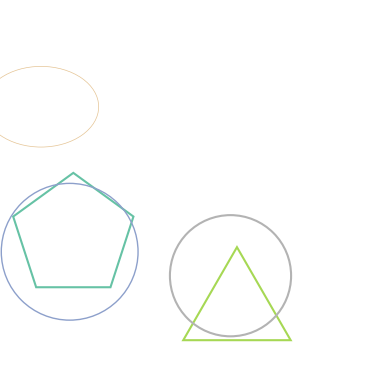[{"shape": "pentagon", "thickness": 1.5, "radius": 0.82, "center": [0.19, 0.387]}, {"shape": "circle", "thickness": 1, "radius": 0.89, "center": [0.181, 0.346]}, {"shape": "triangle", "thickness": 1.5, "radius": 0.81, "center": [0.615, 0.197]}, {"shape": "oval", "thickness": 0.5, "radius": 0.75, "center": [0.107, 0.723]}, {"shape": "circle", "thickness": 1.5, "radius": 0.79, "center": [0.599, 0.284]}]